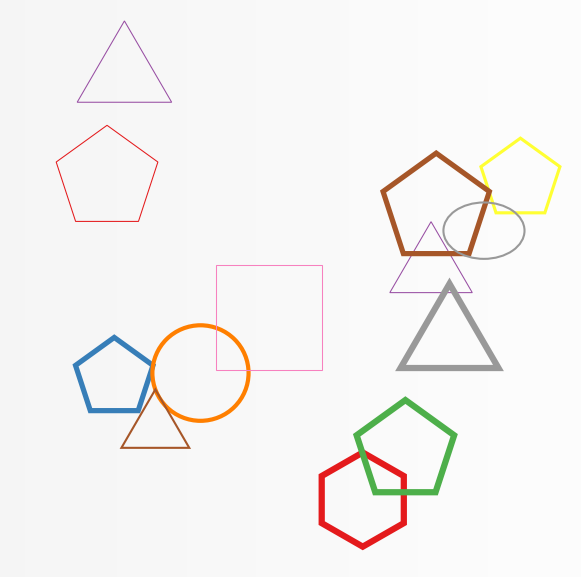[{"shape": "hexagon", "thickness": 3, "radius": 0.41, "center": [0.624, 0.134]}, {"shape": "pentagon", "thickness": 0.5, "radius": 0.46, "center": [0.184, 0.69]}, {"shape": "pentagon", "thickness": 2.5, "radius": 0.35, "center": [0.197, 0.345]}, {"shape": "pentagon", "thickness": 3, "radius": 0.44, "center": [0.697, 0.218]}, {"shape": "triangle", "thickness": 0.5, "radius": 0.41, "center": [0.742, 0.533]}, {"shape": "triangle", "thickness": 0.5, "radius": 0.47, "center": [0.214, 0.869]}, {"shape": "circle", "thickness": 2, "radius": 0.41, "center": [0.345, 0.353]}, {"shape": "pentagon", "thickness": 1.5, "radius": 0.36, "center": [0.895, 0.688]}, {"shape": "triangle", "thickness": 1, "radius": 0.34, "center": [0.267, 0.257]}, {"shape": "pentagon", "thickness": 2.5, "radius": 0.48, "center": [0.75, 0.638]}, {"shape": "square", "thickness": 0.5, "radius": 0.46, "center": [0.463, 0.449]}, {"shape": "triangle", "thickness": 3, "radius": 0.49, "center": [0.773, 0.41]}, {"shape": "oval", "thickness": 1, "radius": 0.35, "center": [0.833, 0.6]}]